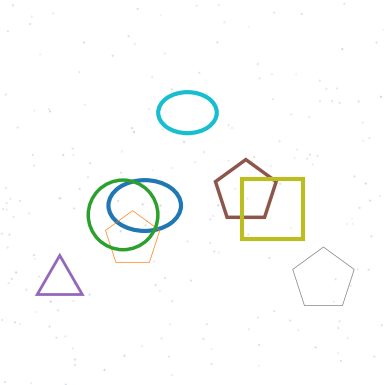[{"shape": "oval", "thickness": 3, "radius": 0.47, "center": [0.376, 0.466]}, {"shape": "pentagon", "thickness": 0.5, "radius": 0.37, "center": [0.344, 0.379]}, {"shape": "circle", "thickness": 2.5, "radius": 0.45, "center": [0.32, 0.442]}, {"shape": "triangle", "thickness": 2, "radius": 0.34, "center": [0.155, 0.269]}, {"shape": "pentagon", "thickness": 2.5, "radius": 0.41, "center": [0.638, 0.503]}, {"shape": "pentagon", "thickness": 0.5, "radius": 0.42, "center": [0.84, 0.274]}, {"shape": "square", "thickness": 3, "radius": 0.39, "center": [0.708, 0.457]}, {"shape": "oval", "thickness": 3, "radius": 0.38, "center": [0.487, 0.707]}]